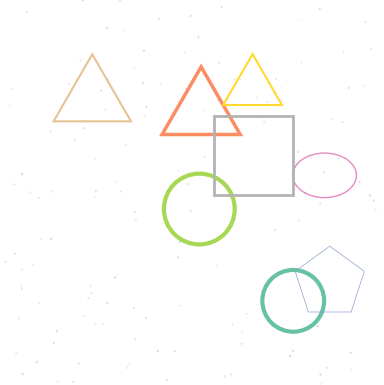[{"shape": "circle", "thickness": 3, "radius": 0.4, "center": [0.762, 0.219]}, {"shape": "triangle", "thickness": 2.5, "radius": 0.59, "center": [0.522, 0.709]}, {"shape": "pentagon", "thickness": 0.5, "radius": 0.47, "center": [0.856, 0.266]}, {"shape": "oval", "thickness": 1, "radius": 0.41, "center": [0.843, 0.545]}, {"shape": "circle", "thickness": 3, "radius": 0.46, "center": [0.518, 0.457]}, {"shape": "triangle", "thickness": 1.5, "radius": 0.44, "center": [0.656, 0.771]}, {"shape": "triangle", "thickness": 1.5, "radius": 0.58, "center": [0.24, 0.743]}, {"shape": "square", "thickness": 2, "radius": 0.51, "center": [0.659, 0.595]}]